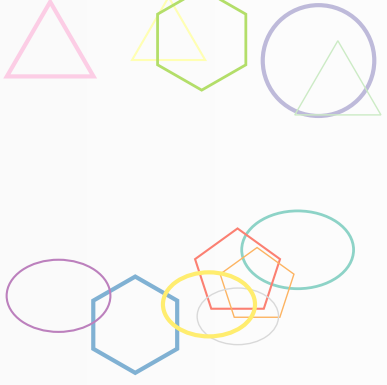[{"shape": "oval", "thickness": 2, "radius": 0.72, "center": [0.768, 0.351]}, {"shape": "triangle", "thickness": 1.5, "radius": 0.55, "center": [0.435, 0.899]}, {"shape": "circle", "thickness": 3, "radius": 0.72, "center": [0.822, 0.843]}, {"shape": "pentagon", "thickness": 1.5, "radius": 0.58, "center": [0.613, 0.291]}, {"shape": "hexagon", "thickness": 3, "radius": 0.63, "center": [0.349, 0.157]}, {"shape": "pentagon", "thickness": 1, "radius": 0.5, "center": [0.663, 0.257]}, {"shape": "hexagon", "thickness": 2, "radius": 0.66, "center": [0.521, 0.897]}, {"shape": "triangle", "thickness": 3, "radius": 0.65, "center": [0.129, 0.866]}, {"shape": "oval", "thickness": 1, "radius": 0.53, "center": [0.614, 0.178]}, {"shape": "oval", "thickness": 1.5, "radius": 0.67, "center": [0.151, 0.232]}, {"shape": "triangle", "thickness": 1, "radius": 0.64, "center": [0.872, 0.766]}, {"shape": "oval", "thickness": 3, "radius": 0.59, "center": [0.539, 0.209]}]